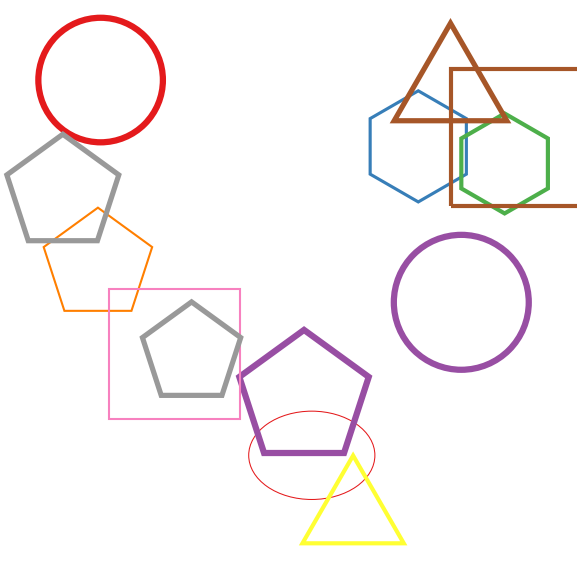[{"shape": "oval", "thickness": 0.5, "radius": 0.55, "center": [0.54, 0.211]}, {"shape": "circle", "thickness": 3, "radius": 0.54, "center": [0.174, 0.861]}, {"shape": "hexagon", "thickness": 1.5, "radius": 0.48, "center": [0.724, 0.746]}, {"shape": "hexagon", "thickness": 2, "radius": 0.43, "center": [0.874, 0.716]}, {"shape": "circle", "thickness": 3, "radius": 0.58, "center": [0.799, 0.476]}, {"shape": "pentagon", "thickness": 3, "radius": 0.59, "center": [0.526, 0.31]}, {"shape": "pentagon", "thickness": 1, "radius": 0.49, "center": [0.17, 0.541]}, {"shape": "triangle", "thickness": 2, "radius": 0.51, "center": [0.611, 0.109]}, {"shape": "square", "thickness": 2, "radius": 0.59, "center": [0.899, 0.761]}, {"shape": "triangle", "thickness": 2.5, "radius": 0.56, "center": [0.78, 0.846]}, {"shape": "square", "thickness": 1, "radius": 0.57, "center": [0.302, 0.386]}, {"shape": "pentagon", "thickness": 2.5, "radius": 0.51, "center": [0.109, 0.665]}, {"shape": "pentagon", "thickness": 2.5, "radius": 0.45, "center": [0.332, 0.387]}]